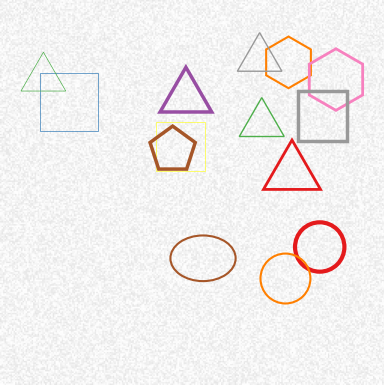[{"shape": "circle", "thickness": 3, "radius": 0.32, "center": [0.83, 0.358]}, {"shape": "triangle", "thickness": 2, "radius": 0.43, "center": [0.758, 0.551]}, {"shape": "square", "thickness": 0.5, "radius": 0.37, "center": [0.18, 0.735]}, {"shape": "triangle", "thickness": 0.5, "radius": 0.34, "center": [0.113, 0.797]}, {"shape": "triangle", "thickness": 1, "radius": 0.34, "center": [0.68, 0.679]}, {"shape": "triangle", "thickness": 2.5, "radius": 0.39, "center": [0.483, 0.748]}, {"shape": "circle", "thickness": 1.5, "radius": 0.32, "center": [0.741, 0.277]}, {"shape": "hexagon", "thickness": 1.5, "radius": 0.34, "center": [0.749, 0.838]}, {"shape": "square", "thickness": 0.5, "radius": 0.32, "center": [0.469, 0.62]}, {"shape": "pentagon", "thickness": 2.5, "radius": 0.31, "center": [0.448, 0.611]}, {"shape": "oval", "thickness": 1.5, "radius": 0.42, "center": [0.527, 0.329]}, {"shape": "hexagon", "thickness": 2, "radius": 0.4, "center": [0.873, 0.793]}, {"shape": "square", "thickness": 2.5, "radius": 0.32, "center": [0.838, 0.699]}, {"shape": "triangle", "thickness": 1, "radius": 0.33, "center": [0.674, 0.848]}]